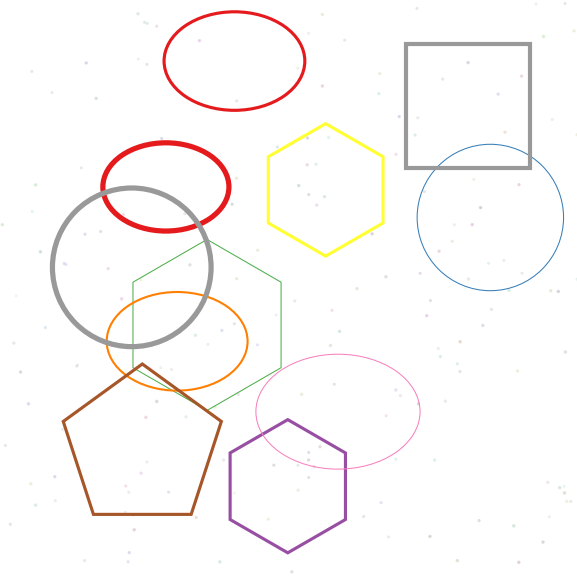[{"shape": "oval", "thickness": 2.5, "radius": 0.55, "center": [0.287, 0.675]}, {"shape": "oval", "thickness": 1.5, "radius": 0.61, "center": [0.406, 0.893]}, {"shape": "circle", "thickness": 0.5, "radius": 0.63, "center": [0.849, 0.623]}, {"shape": "hexagon", "thickness": 0.5, "radius": 0.74, "center": [0.358, 0.436]}, {"shape": "hexagon", "thickness": 1.5, "radius": 0.58, "center": [0.498, 0.157]}, {"shape": "oval", "thickness": 1, "radius": 0.61, "center": [0.307, 0.408]}, {"shape": "hexagon", "thickness": 1.5, "radius": 0.57, "center": [0.564, 0.67]}, {"shape": "pentagon", "thickness": 1.5, "radius": 0.72, "center": [0.246, 0.225]}, {"shape": "oval", "thickness": 0.5, "radius": 0.71, "center": [0.585, 0.286]}, {"shape": "square", "thickness": 2, "radius": 0.54, "center": [0.81, 0.816]}, {"shape": "circle", "thickness": 2.5, "radius": 0.69, "center": [0.228, 0.536]}]